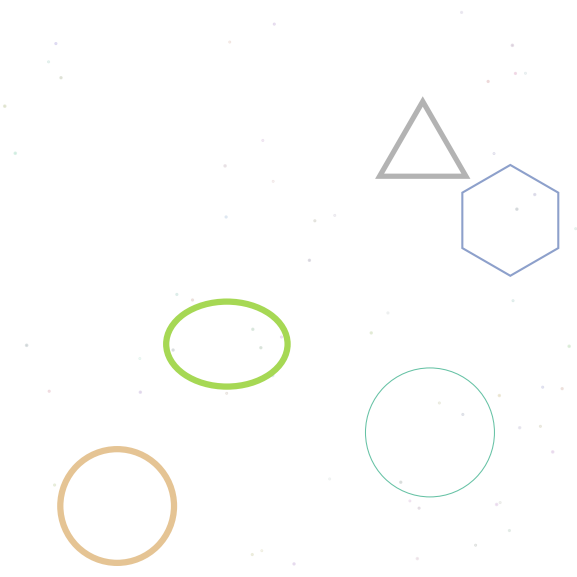[{"shape": "circle", "thickness": 0.5, "radius": 0.56, "center": [0.745, 0.25]}, {"shape": "hexagon", "thickness": 1, "radius": 0.48, "center": [0.884, 0.618]}, {"shape": "oval", "thickness": 3, "radius": 0.53, "center": [0.393, 0.403]}, {"shape": "circle", "thickness": 3, "radius": 0.49, "center": [0.203, 0.123]}, {"shape": "triangle", "thickness": 2.5, "radius": 0.43, "center": [0.732, 0.737]}]